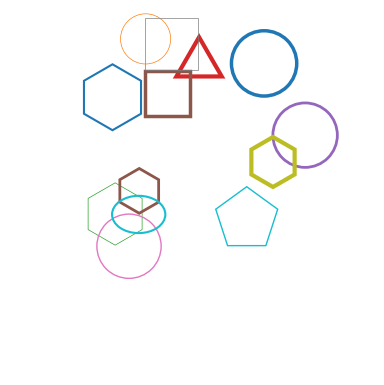[{"shape": "hexagon", "thickness": 1.5, "radius": 0.43, "center": [0.292, 0.747]}, {"shape": "circle", "thickness": 2.5, "radius": 0.42, "center": [0.686, 0.835]}, {"shape": "circle", "thickness": 0.5, "radius": 0.33, "center": [0.378, 0.899]}, {"shape": "hexagon", "thickness": 0.5, "radius": 0.4, "center": [0.299, 0.444]}, {"shape": "triangle", "thickness": 3, "radius": 0.34, "center": [0.517, 0.835]}, {"shape": "circle", "thickness": 2, "radius": 0.42, "center": [0.793, 0.649]}, {"shape": "hexagon", "thickness": 2, "radius": 0.29, "center": [0.362, 0.504]}, {"shape": "square", "thickness": 2.5, "radius": 0.29, "center": [0.434, 0.756]}, {"shape": "circle", "thickness": 1, "radius": 0.42, "center": [0.335, 0.36]}, {"shape": "square", "thickness": 0.5, "radius": 0.34, "center": [0.445, 0.886]}, {"shape": "hexagon", "thickness": 3, "radius": 0.32, "center": [0.709, 0.579]}, {"shape": "pentagon", "thickness": 1, "radius": 0.42, "center": [0.641, 0.43]}, {"shape": "oval", "thickness": 1.5, "radius": 0.35, "center": [0.36, 0.443]}]